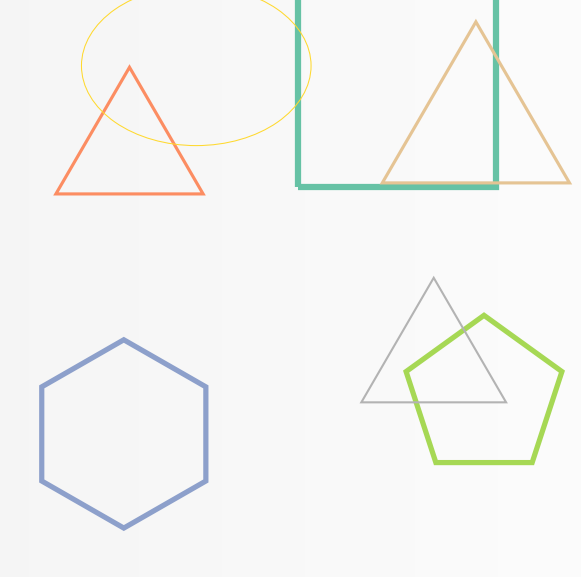[{"shape": "square", "thickness": 3, "radius": 0.85, "center": [0.682, 0.845]}, {"shape": "triangle", "thickness": 1.5, "radius": 0.73, "center": [0.223, 0.736]}, {"shape": "hexagon", "thickness": 2.5, "radius": 0.82, "center": [0.213, 0.248]}, {"shape": "pentagon", "thickness": 2.5, "radius": 0.7, "center": [0.833, 0.312]}, {"shape": "oval", "thickness": 0.5, "radius": 0.99, "center": [0.338, 0.885]}, {"shape": "triangle", "thickness": 1.5, "radius": 0.93, "center": [0.819, 0.775]}, {"shape": "triangle", "thickness": 1, "radius": 0.72, "center": [0.746, 0.374]}]